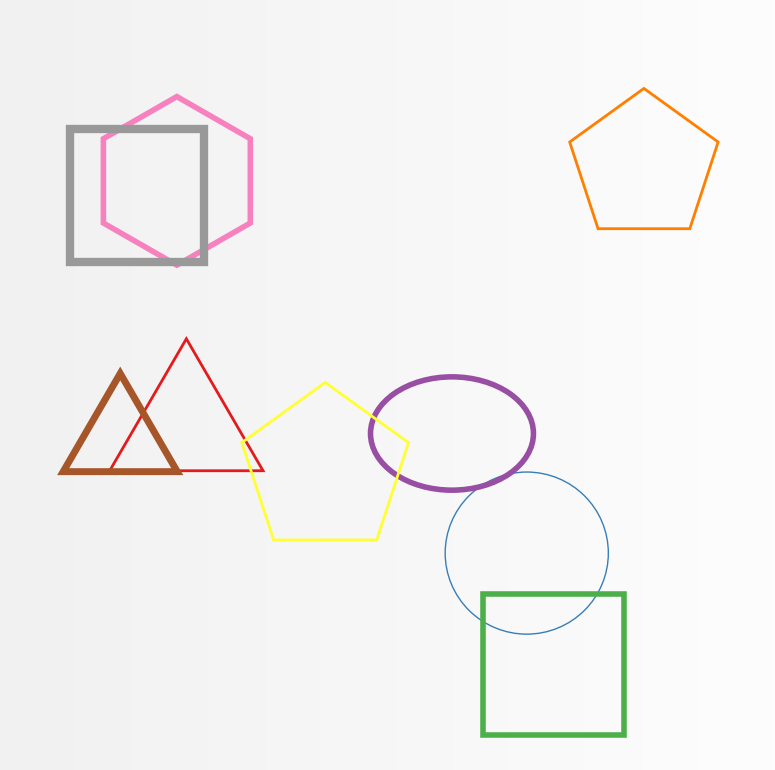[{"shape": "triangle", "thickness": 1, "radius": 0.57, "center": [0.24, 0.446]}, {"shape": "circle", "thickness": 0.5, "radius": 0.53, "center": [0.68, 0.282]}, {"shape": "square", "thickness": 2, "radius": 0.46, "center": [0.714, 0.137]}, {"shape": "oval", "thickness": 2, "radius": 0.53, "center": [0.583, 0.437]}, {"shape": "pentagon", "thickness": 1, "radius": 0.5, "center": [0.831, 0.784]}, {"shape": "pentagon", "thickness": 1, "radius": 0.57, "center": [0.42, 0.39]}, {"shape": "triangle", "thickness": 2.5, "radius": 0.43, "center": [0.155, 0.43]}, {"shape": "hexagon", "thickness": 2, "radius": 0.55, "center": [0.228, 0.765]}, {"shape": "square", "thickness": 3, "radius": 0.43, "center": [0.177, 0.746]}]